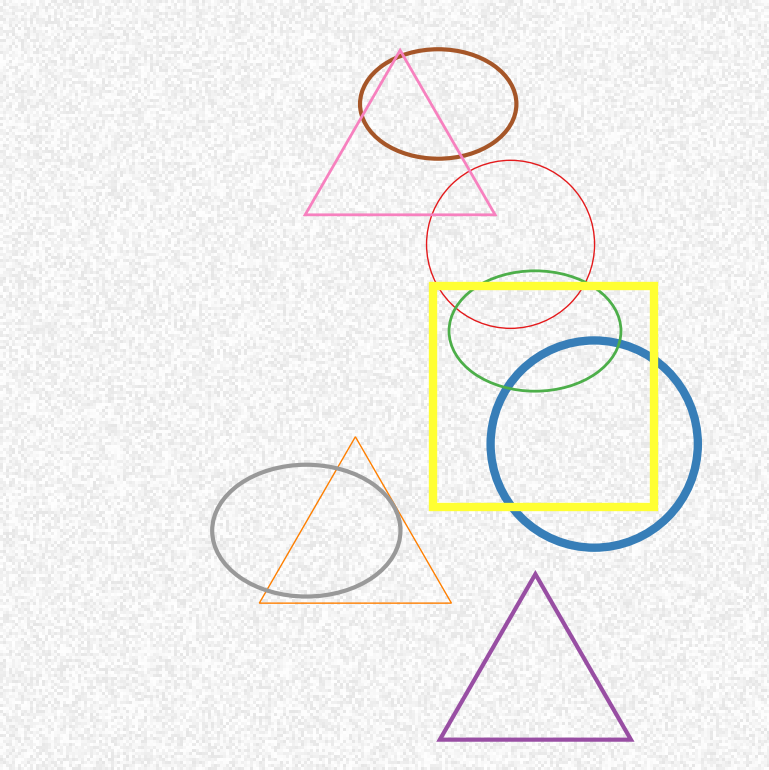[{"shape": "circle", "thickness": 0.5, "radius": 0.55, "center": [0.663, 0.683]}, {"shape": "circle", "thickness": 3, "radius": 0.67, "center": [0.772, 0.423]}, {"shape": "oval", "thickness": 1, "radius": 0.56, "center": [0.695, 0.57]}, {"shape": "triangle", "thickness": 1.5, "radius": 0.72, "center": [0.695, 0.111]}, {"shape": "triangle", "thickness": 0.5, "radius": 0.72, "center": [0.462, 0.289]}, {"shape": "square", "thickness": 3, "radius": 0.72, "center": [0.706, 0.485]}, {"shape": "oval", "thickness": 1.5, "radius": 0.51, "center": [0.569, 0.865]}, {"shape": "triangle", "thickness": 1, "radius": 0.71, "center": [0.52, 0.792]}, {"shape": "oval", "thickness": 1.5, "radius": 0.61, "center": [0.398, 0.311]}]